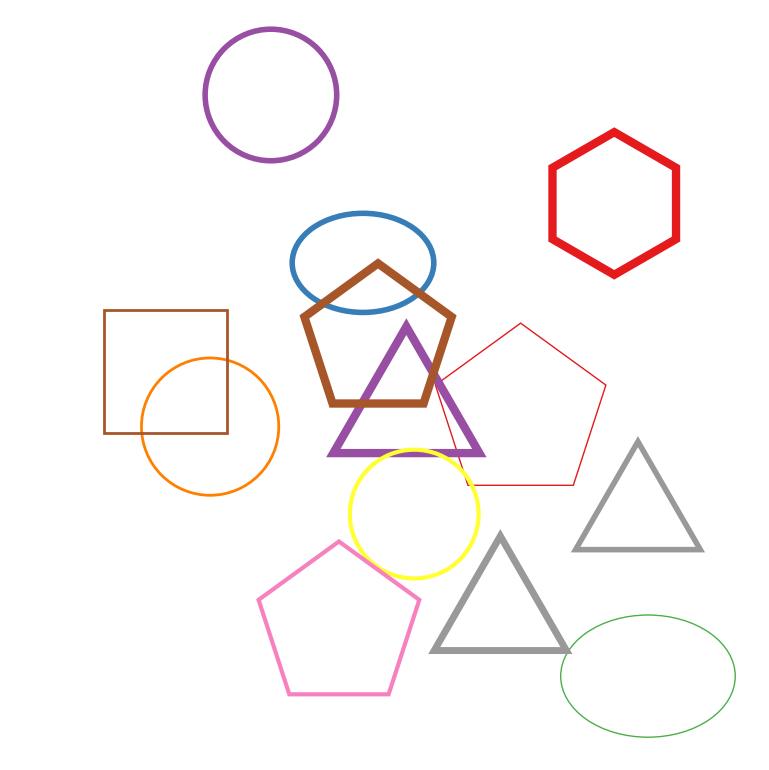[{"shape": "pentagon", "thickness": 0.5, "radius": 0.58, "center": [0.676, 0.464]}, {"shape": "hexagon", "thickness": 3, "radius": 0.46, "center": [0.798, 0.736]}, {"shape": "oval", "thickness": 2, "radius": 0.46, "center": [0.471, 0.659]}, {"shape": "oval", "thickness": 0.5, "radius": 0.57, "center": [0.842, 0.122]}, {"shape": "circle", "thickness": 2, "radius": 0.43, "center": [0.352, 0.877]}, {"shape": "triangle", "thickness": 3, "radius": 0.55, "center": [0.528, 0.466]}, {"shape": "circle", "thickness": 1, "radius": 0.45, "center": [0.273, 0.446]}, {"shape": "circle", "thickness": 1.5, "radius": 0.42, "center": [0.538, 0.332]}, {"shape": "square", "thickness": 1, "radius": 0.4, "center": [0.215, 0.518]}, {"shape": "pentagon", "thickness": 3, "radius": 0.5, "center": [0.491, 0.557]}, {"shape": "pentagon", "thickness": 1.5, "radius": 0.55, "center": [0.44, 0.187]}, {"shape": "triangle", "thickness": 2.5, "radius": 0.5, "center": [0.65, 0.205]}, {"shape": "triangle", "thickness": 2, "radius": 0.47, "center": [0.829, 0.333]}]